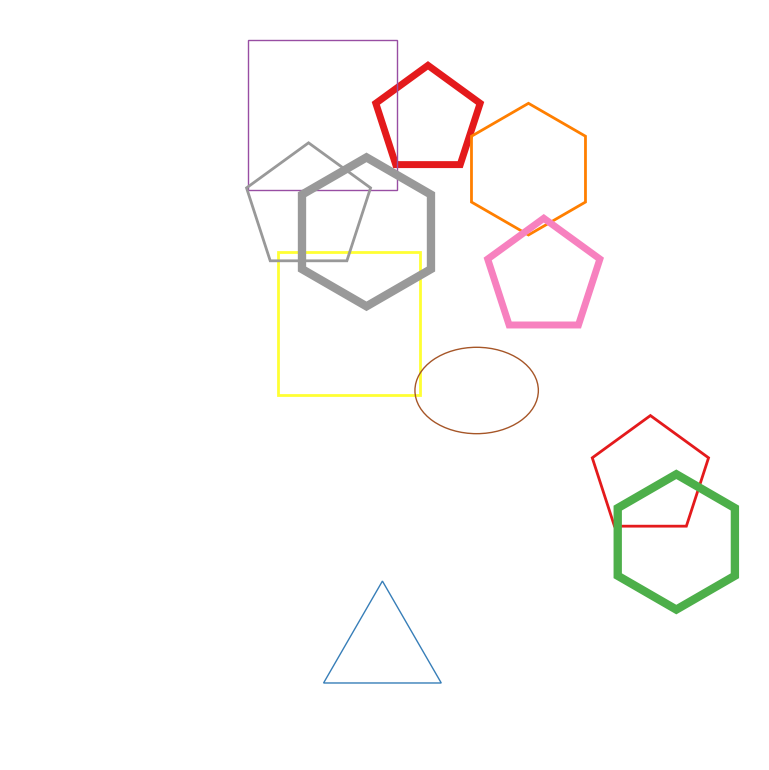[{"shape": "pentagon", "thickness": 2.5, "radius": 0.36, "center": [0.556, 0.844]}, {"shape": "pentagon", "thickness": 1, "radius": 0.4, "center": [0.845, 0.381]}, {"shape": "triangle", "thickness": 0.5, "radius": 0.44, "center": [0.497, 0.157]}, {"shape": "hexagon", "thickness": 3, "radius": 0.44, "center": [0.878, 0.296]}, {"shape": "square", "thickness": 0.5, "radius": 0.49, "center": [0.419, 0.851]}, {"shape": "hexagon", "thickness": 1, "radius": 0.43, "center": [0.686, 0.78]}, {"shape": "square", "thickness": 1, "radius": 0.46, "center": [0.453, 0.58]}, {"shape": "oval", "thickness": 0.5, "radius": 0.4, "center": [0.619, 0.493]}, {"shape": "pentagon", "thickness": 2.5, "radius": 0.38, "center": [0.706, 0.64]}, {"shape": "pentagon", "thickness": 1, "radius": 0.42, "center": [0.401, 0.73]}, {"shape": "hexagon", "thickness": 3, "radius": 0.48, "center": [0.476, 0.699]}]